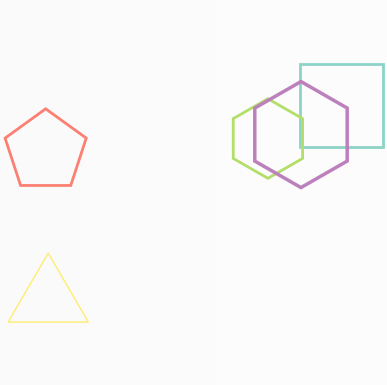[{"shape": "square", "thickness": 2, "radius": 0.54, "center": [0.882, 0.727]}, {"shape": "pentagon", "thickness": 2, "radius": 0.55, "center": [0.118, 0.607]}, {"shape": "hexagon", "thickness": 2, "radius": 0.52, "center": [0.691, 0.64]}, {"shape": "hexagon", "thickness": 2.5, "radius": 0.69, "center": [0.777, 0.65]}, {"shape": "triangle", "thickness": 1, "radius": 0.6, "center": [0.124, 0.223]}]